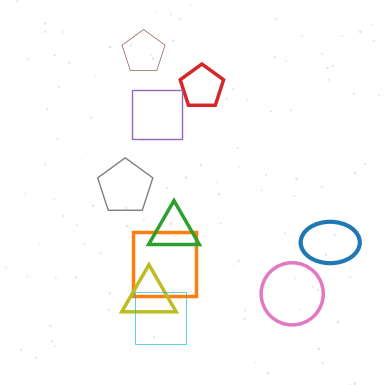[{"shape": "oval", "thickness": 3, "radius": 0.38, "center": [0.858, 0.37]}, {"shape": "square", "thickness": 2.5, "radius": 0.41, "center": [0.427, 0.314]}, {"shape": "triangle", "thickness": 2.5, "radius": 0.38, "center": [0.452, 0.403]}, {"shape": "pentagon", "thickness": 2.5, "radius": 0.3, "center": [0.524, 0.775]}, {"shape": "square", "thickness": 1, "radius": 0.32, "center": [0.409, 0.703]}, {"shape": "pentagon", "thickness": 0.5, "radius": 0.29, "center": [0.373, 0.865]}, {"shape": "circle", "thickness": 2.5, "radius": 0.4, "center": [0.759, 0.237]}, {"shape": "pentagon", "thickness": 1, "radius": 0.38, "center": [0.325, 0.515]}, {"shape": "triangle", "thickness": 2.5, "radius": 0.41, "center": [0.387, 0.231]}, {"shape": "square", "thickness": 0.5, "radius": 0.34, "center": [0.417, 0.174]}]